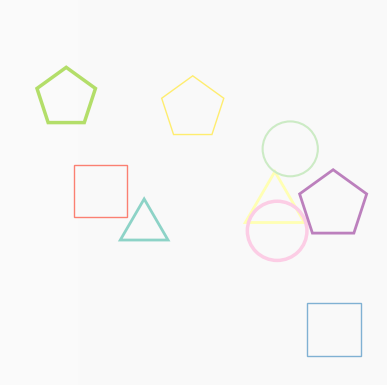[{"shape": "triangle", "thickness": 2, "radius": 0.36, "center": [0.372, 0.412]}, {"shape": "triangle", "thickness": 2, "radius": 0.44, "center": [0.709, 0.466]}, {"shape": "square", "thickness": 1, "radius": 0.34, "center": [0.26, 0.503]}, {"shape": "square", "thickness": 1, "radius": 0.35, "center": [0.862, 0.144]}, {"shape": "pentagon", "thickness": 2.5, "radius": 0.4, "center": [0.171, 0.746]}, {"shape": "circle", "thickness": 2.5, "radius": 0.38, "center": [0.715, 0.4]}, {"shape": "pentagon", "thickness": 2, "radius": 0.45, "center": [0.86, 0.468]}, {"shape": "circle", "thickness": 1.5, "radius": 0.36, "center": [0.749, 0.613]}, {"shape": "pentagon", "thickness": 1, "radius": 0.42, "center": [0.497, 0.719]}]